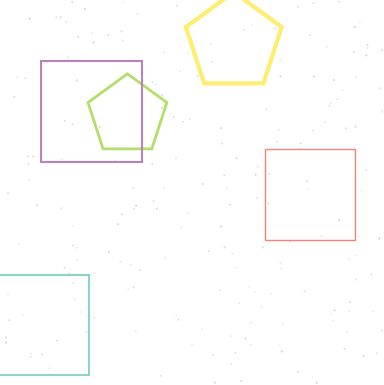[{"shape": "square", "thickness": 1.5, "radius": 0.65, "center": [0.102, 0.156]}, {"shape": "square", "thickness": 1, "radius": 0.59, "center": [0.805, 0.495]}, {"shape": "pentagon", "thickness": 2, "radius": 0.54, "center": [0.331, 0.701]}, {"shape": "square", "thickness": 1.5, "radius": 0.66, "center": [0.237, 0.711]}, {"shape": "pentagon", "thickness": 3, "radius": 0.65, "center": [0.607, 0.889]}]